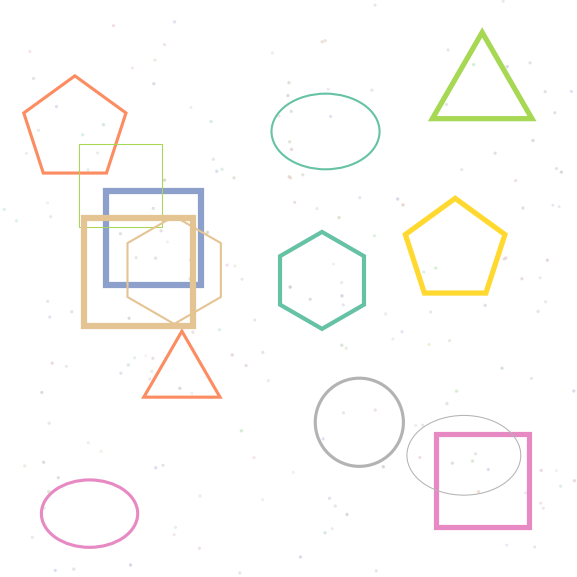[{"shape": "oval", "thickness": 1, "radius": 0.47, "center": [0.564, 0.771]}, {"shape": "hexagon", "thickness": 2, "radius": 0.42, "center": [0.558, 0.514]}, {"shape": "triangle", "thickness": 1.5, "radius": 0.38, "center": [0.315, 0.35]}, {"shape": "pentagon", "thickness": 1.5, "radius": 0.47, "center": [0.13, 0.775]}, {"shape": "square", "thickness": 3, "radius": 0.41, "center": [0.266, 0.587]}, {"shape": "square", "thickness": 2.5, "radius": 0.4, "center": [0.836, 0.167]}, {"shape": "oval", "thickness": 1.5, "radius": 0.42, "center": [0.155, 0.11]}, {"shape": "triangle", "thickness": 2.5, "radius": 0.5, "center": [0.835, 0.843]}, {"shape": "square", "thickness": 0.5, "radius": 0.36, "center": [0.208, 0.678]}, {"shape": "pentagon", "thickness": 2.5, "radius": 0.45, "center": [0.788, 0.565]}, {"shape": "square", "thickness": 3, "radius": 0.47, "center": [0.24, 0.529]}, {"shape": "hexagon", "thickness": 1, "radius": 0.47, "center": [0.302, 0.531]}, {"shape": "circle", "thickness": 1.5, "radius": 0.38, "center": [0.622, 0.268]}, {"shape": "oval", "thickness": 0.5, "radius": 0.49, "center": [0.803, 0.211]}]